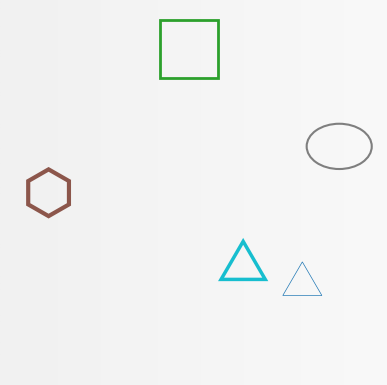[{"shape": "triangle", "thickness": 0.5, "radius": 0.29, "center": [0.78, 0.262]}, {"shape": "square", "thickness": 2, "radius": 0.37, "center": [0.487, 0.873]}, {"shape": "hexagon", "thickness": 3, "radius": 0.3, "center": [0.125, 0.499]}, {"shape": "oval", "thickness": 1.5, "radius": 0.42, "center": [0.875, 0.62]}, {"shape": "triangle", "thickness": 2.5, "radius": 0.33, "center": [0.628, 0.307]}]